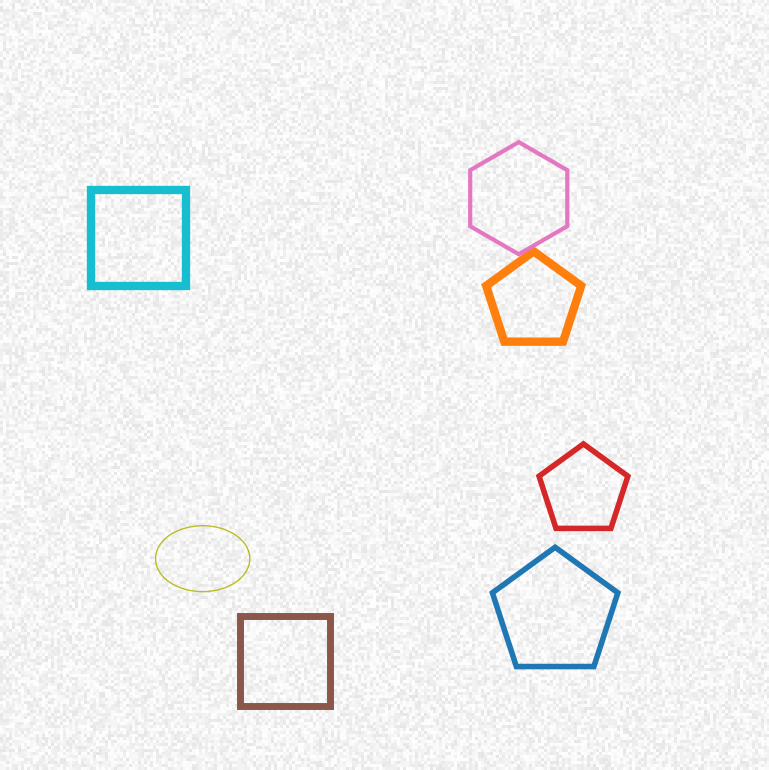[{"shape": "pentagon", "thickness": 2, "radius": 0.43, "center": [0.721, 0.204]}, {"shape": "pentagon", "thickness": 3, "radius": 0.32, "center": [0.693, 0.609]}, {"shape": "pentagon", "thickness": 2, "radius": 0.3, "center": [0.758, 0.363]}, {"shape": "square", "thickness": 2.5, "radius": 0.29, "center": [0.37, 0.142]}, {"shape": "hexagon", "thickness": 1.5, "radius": 0.36, "center": [0.674, 0.743]}, {"shape": "oval", "thickness": 0.5, "radius": 0.31, "center": [0.263, 0.274]}, {"shape": "square", "thickness": 3, "radius": 0.31, "center": [0.18, 0.691]}]